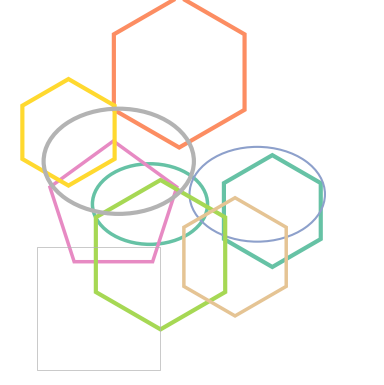[{"shape": "hexagon", "thickness": 3, "radius": 0.73, "center": [0.707, 0.452]}, {"shape": "oval", "thickness": 2.5, "radius": 0.75, "center": [0.39, 0.47]}, {"shape": "hexagon", "thickness": 3, "radius": 0.98, "center": [0.465, 0.813]}, {"shape": "oval", "thickness": 1.5, "radius": 0.88, "center": [0.668, 0.495]}, {"shape": "pentagon", "thickness": 2.5, "radius": 0.87, "center": [0.295, 0.46]}, {"shape": "hexagon", "thickness": 3, "radius": 0.97, "center": [0.417, 0.338]}, {"shape": "hexagon", "thickness": 3, "radius": 0.69, "center": [0.178, 0.656]}, {"shape": "hexagon", "thickness": 2.5, "radius": 0.77, "center": [0.611, 0.333]}, {"shape": "square", "thickness": 0.5, "radius": 0.8, "center": [0.255, 0.2]}, {"shape": "oval", "thickness": 3, "radius": 0.98, "center": [0.308, 0.581]}]